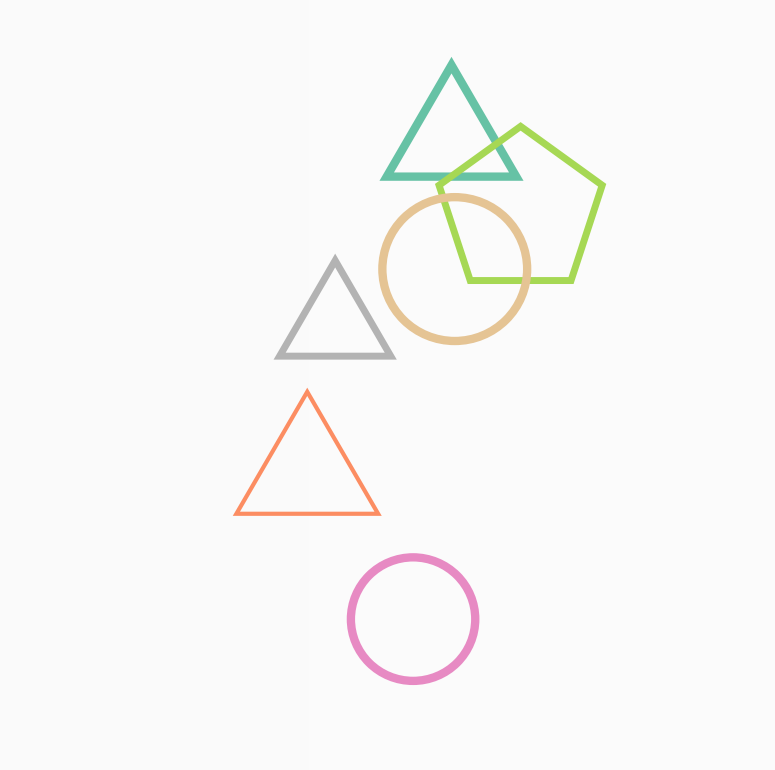[{"shape": "triangle", "thickness": 3, "radius": 0.48, "center": [0.583, 0.819]}, {"shape": "triangle", "thickness": 1.5, "radius": 0.53, "center": [0.396, 0.386]}, {"shape": "circle", "thickness": 3, "radius": 0.4, "center": [0.533, 0.196]}, {"shape": "pentagon", "thickness": 2.5, "radius": 0.55, "center": [0.672, 0.725]}, {"shape": "circle", "thickness": 3, "radius": 0.47, "center": [0.587, 0.651]}, {"shape": "triangle", "thickness": 2.5, "radius": 0.41, "center": [0.432, 0.579]}]